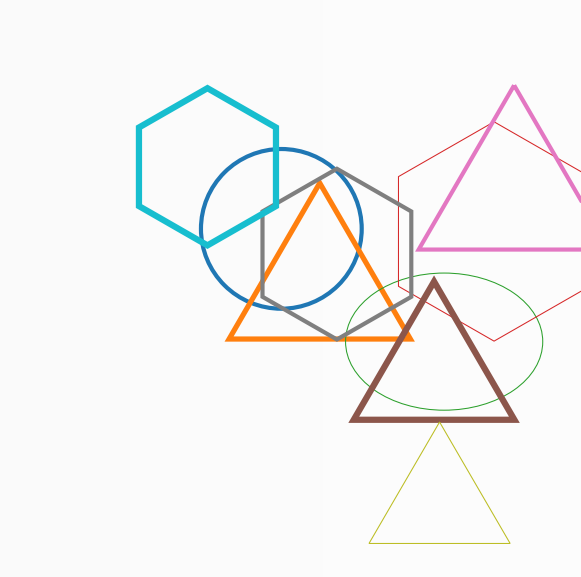[{"shape": "circle", "thickness": 2, "radius": 0.69, "center": [0.484, 0.603]}, {"shape": "triangle", "thickness": 2.5, "radius": 0.9, "center": [0.55, 0.502]}, {"shape": "oval", "thickness": 0.5, "radius": 0.85, "center": [0.764, 0.408]}, {"shape": "hexagon", "thickness": 0.5, "radius": 0.95, "center": [0.85, 0.598]}, {"shape": "triangle", "thickness": 3, "radius": 0.8, "center": [0.747, 0.352]}, {"shape": "triangle", "thickness": 2, "radius": 0.95, "center": [0.885, 0.662]}, {"shape": "hexagon", "thickness": 2, "radius": 0.74, "center": [0.58, 0.559]}, {"shape": "triangle", "thickness": 0.5, "radius": 0.7, "center": [0.756, 0.128]}, {"shape": "hexagon", "thickness": 3, "radius": 0.68, "center": [0.357, 0.71]}]